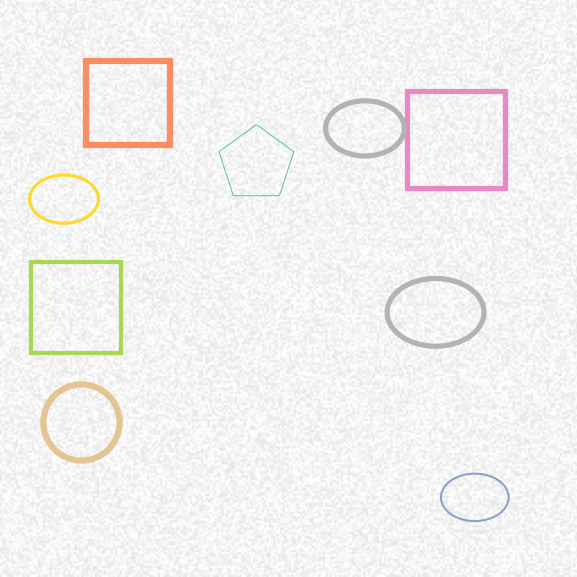[{"shape": "pentagon", "thickness": 0.5, "radius": 0.34, "center": [0.444, 0.715]}, {"shape": "square", "thickness": 3, "radius": 0.36, "center": [0.221, 0.821]}, {"shape": "oval", "thickness": 1, "radius": 0.29, "center": [0.822, 0.138]}, {"shape": "square", "thickness": 2.5, "radius": 0.42, "center": [0.79, 0.758]}, {"shape": "square", "thickness": 2, "radius": 0.39, "center": [0.131, 0.467]}, {"shape": "oval", "thickness": 1.5, "radius": 0.3, "center": [0.111, 0.654]}, {"shape": "circle", "thickness": 3, "radius": 0.33, "center": [0.141, 0.268]}, {"shape": "oval", "thickness": 2.5, "radius": 0.42, "center": [0.754, 0.458]}, {"shape": "oval", "thickness": 2.5, "radius": 0.34, "center": [0.632, 0.777]}]